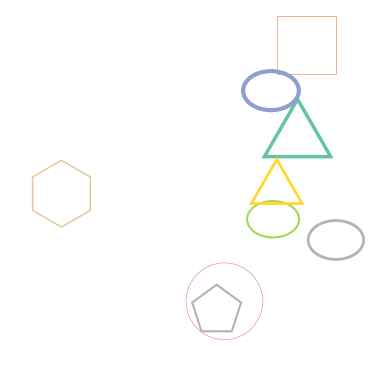[{"shape": "triangle", "thickness": 2.5, "radius": 0.5, "center": [0.773, 0.643]}, {"shape": "square", "thickness": 0.5, "radius": 0.38, "center": [0.796, 0.884]}, {"shape": "oval", "thickness": 3, "radius": 0.36, "center": [0.704, 0.765]}, {"shape": "circle", "thickness": 0.5, "radius": 0.5, "center": [0.583, 0.217]}, {"shape": "oval", "thickness": 1.5, "radius": 0.34, "center": [0.709, 0.431]}, {"shape": "triangle", "thickness": 2, "radius": 0.38, "center": [0.719, 0.509]}, {"shape": "hexagon", "thickness": 1, "radius": 0.43, "center": [0.16, 0.497]}, {"shape": "oval", "thickness": 2, "radius": 0.36, "center": [0.872, 0.377]}, {"shape": "pentagon", "thickness": 1.5, "radius": 0.33, "center": [0.563, 0.194]}]